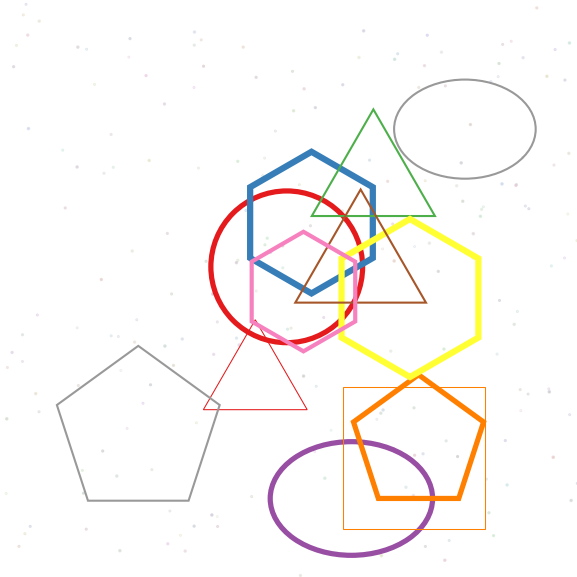[{"shape": "circle", "thickness": 2.5, "radius": 0.66, "center": [0.497, 0.537]}, {"shape": "triangle", "thickness": 0.5, "radius": 0.52, "center": [0.442, 0.342]}, {"shape": "hexagon", "thickness": 3, "radius": 0.61, "center": [0.539, 0.614]}, {"shape": "triangle", "thickness": 1, "radius": 0.62, "center": [0.647, 0.687]}, {"shape": "oval", "thickness": 2.5, "radius": 0.7, "center": [0.608, 0.136]}, {"shape": "pentagon", "thickness": 2.5, "radius": 0.59, "center": [0.725, 0.232]}, {"shape": "square", "thickness": 0.5, "radius": 0.61, "center": [0.716, 0.206]}, {"shape": "hexagon", "thickness": 3, "radius": 0.68, "center": [0.71, 0.483]}, {"shape": "triangle", "thickness": 1, "radius": 0.65, "center": [0.624, 0.54]}, {"shape": "hexagon", "thickness": 2, "radius": 0.52, "center": [0.525, 0.494]}, {"shape": "oval", "thickness": 1, "radius": 0.61, "center": [0.805, 0.776]}, {"shape": "pentagon", "thickness": 1, "radius": 0.74, "center": [0.239, 0.252]}]